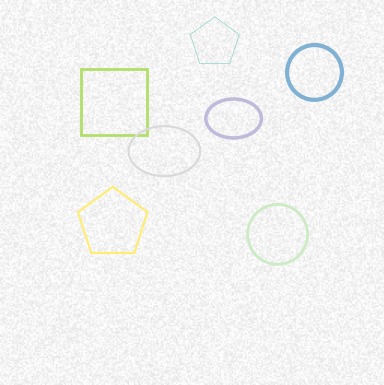[{"shape": "pentagon", "thickness": 0.5, "radius": 0.33, "center": [0.558, 0.89]}, {"shape": "oval", "thickness": 2.5, "radius": 0.36, "center": [0.607, 0.692]}, {"shape": "circle", "thickness": 3, "radius": 0.36, "center": [0.817, 0.812]}, {"shape": "square", "thickness": 2, "radius": 0.43, "center": [0.295, 0.735]}, {"shape": "oval", "thickness": 1.5, "radius": 0.46, "center": [0.427, 0.607]}, {"shape": "circle", "thickness": 2, "radius": 0.39, "center": [0.721, 0.391]}, {"shape": "pentagon", "thickness": 1.5, "radius": 0.47, "center": [0.293, 0.42]}]